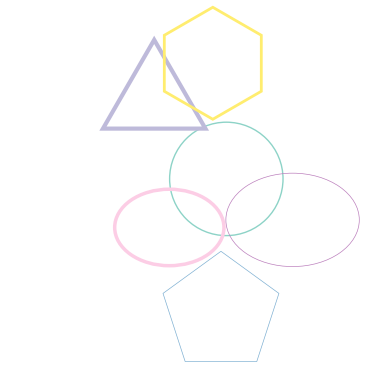[{"shape": "circle", "thickness": 1, "radius": 0.74, "center": [0.588, 0.535]}, {"shape": "triangle", "thickness": 3, "radius": 0.77, "center": [0.401, 0.743]}, {"shape": "pentagon", "thickness": 0.5, "radius": 0.79, "center": [0.574, 0.189]}, {"shape": "oval", "thickness": 2.5, "radius": 0.71, "center": [0.44, 0.409]}, {"shape": "oval", "thickness": 0.5, "radius": 0.87, "center": [0.76, 0.429]}, {"shape": "hexagon", "thickness": 2, "radius": 0.73, "center": [0.553, 0.836]}]